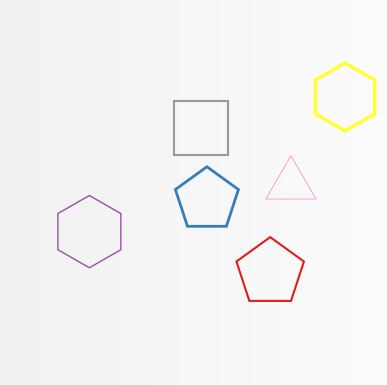[{"shape": "pentagon", "thickness": 1.5, "radius": 0.46, "center": [0.697, 0.293]}, {"shape": "pentagon", "thickness": 2, "radius": 0.43, "center": [0.534, 0.481]}, {"shape": "hexagon", "thickness": 1, "radius": 0.47, "center": [0.231, 0.398]}, {"shape": "hexagon", "thickness": 2.5, "radius": 0.44, "center": [0.89, 0.748]}, {"shape": "triangle", "thickness": 0.5, "radius": 0.38, "center": [0.751, 0.521]}, {"shape": "square", "thickness": 1.5, "radius": 0.35, "center": [0.518, 0.668]}]